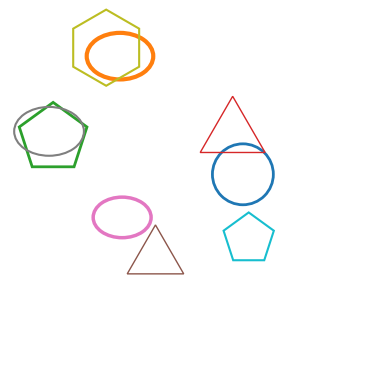[{"shape": "circle", "thickness": 2, "radius": 0.4, "center": [0.631, 0.547]}, {"shape": "oval", "thickness": 3, "radius": 0.43, "center": [0.312, 0.854]}, {"shape": "pentagon", "thickness": 2, "radius": 0.46, "center": [0.138, 0.642]}, {"shape": "triangle", "thickness": 1, "radius": 0.49, "center": [0.604, 0.653]}, {"shape": "triangle", "thickness": 1, "radius": 0.42, "center": [0.404, 0.331]}, {"shape": "oval", "thickness": 2.5, "radius": 0.38, "center": [0.317, 0.435]}, {"shape": "oval", "thickness": 1.5, "radius": 0.45, "center": [0.127, 0.659]}, {"shape": "hexagon", "thickness": 1.5, "radius": 0.49, "center": [0.276, 0.876]}, {"shape": "pentagon", "thickness": 1.5, "radius": 0.34, "center": [0.646, 0.38]}]